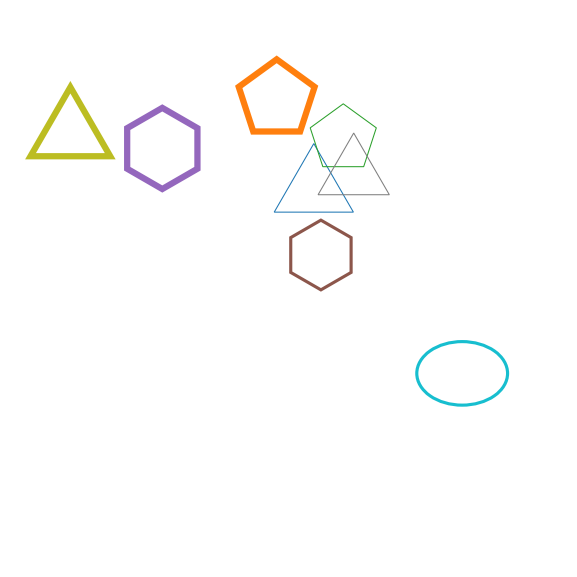[{"shape": "triangle", "thickness": 0.5, "radius": 0.4, "center": [0.543, 0.671]}, {"shape": "pentagon", "thickness": 3, "radius": 0.35, "center": [0.479, 0.827]}, {"shape": "pentagon", "thickness": 0.5, "radius": 0.3, "center": [0.594, 0.759]}, {"shape": "hexagon", "thickness": 3, "radius": 0.35, "center": [0.281, 0.742]}, {"shape": "hexagon", "thickness": 1.5, "radius": 0.3, "center": [0.556, 0.558]}, {"shape": "triangle", "thickness": 0.5, "radius": 0.36, "center": [0.612, 0.698]}, {"shape": "triangle", "thickness": 3, "radius": 0.4, "center": [0.122, 0.768]}, {"shape": "oval", "thickness": 1.5, "radius": 0.39, "center": [0.8, 0.353]}]